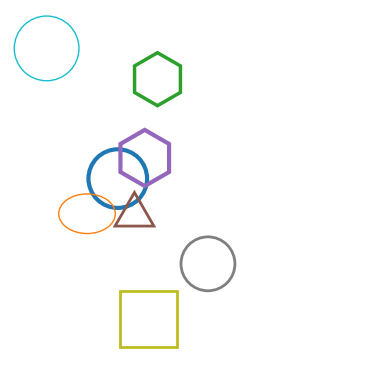[{"shape": "circle", "thickness": 3, "radius": 0.38, "center": [0.306, 0.536]}, {"shape": "oval", "thickness": 1, "radius": 0.37, "center": [0.226, 0.445]}, {"shape": "hexagon", "thickness": 2.5, "radius": 0.34, "center": [0.409, 0.794]}, {"shape": "hexagon", "thickness": 3, "radius": 0.36, "center": [0.376, 0.59]}, {"shape": "triangle", "thickness": 2, "radius": 0.29, "center": [0.349, 0.442]}, {"shape": "circle", "thickness": 2, "radius": 0.35, "center": [0.54, 0.315]}, {"shape": "square", "thickness": 2, "radius": 0.37, "center": [0.386, 0.171]}, {"shape": "circle", "thickness": 1, "radius": 0.42, "center": [0.121, 0.874]}]